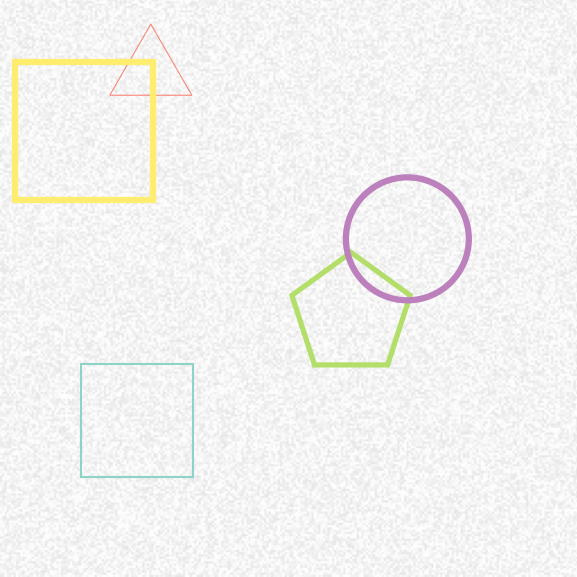[{"shape": "square", "thickness": 1, "radius": 0.49, "center": [0.237, 0.271]}, {"shape": "triangle", "thickness": 0.5, "radius": 0.41, "center": [0.261, 0.875]}, {"shape": "pentagon", "thickness": 2.5, "radius": 0.54, "center": [0.608, 0.454]}, {"shape": "circle", "thickness": 3, "radius": 0.53, "center": [0.705, 0.586]}, {"shape": "square", "thickness": 3, "radius": 0.6, "center": [0.145, 0.772]}]